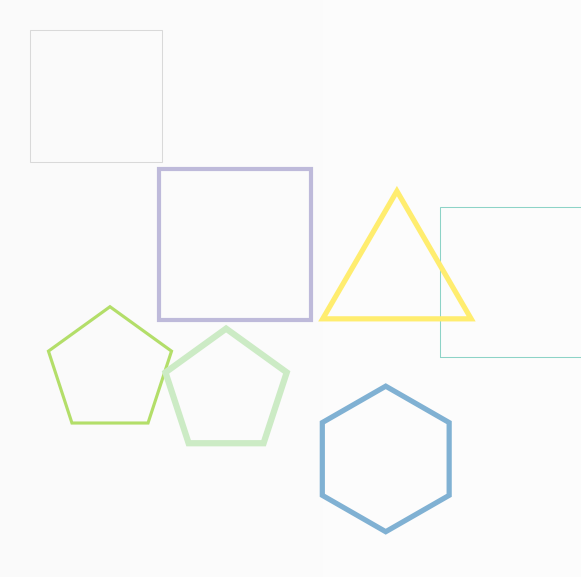[{"shape": "square", "thickness": 0.5, "radius": 0.65, "center": [0.887, 0.511]}, {"shape": "square", "thickness": 2, "radius": 0.65, "center": [0.405, 0.576]}, {"shape": "hexagon", "thickness": 2.5, "radius": 0.63, "center": [0.664, 0.204]}, {"shape": "pentagon", "thickness": 1.5, "radius": 0.56, "center": [0.189, 0.357]}, {"shape": "square", "thickness": 0.5, "radius": 0.57, "center": [0.165, 0.832]}, {"shape": "pentagon", "thickness": 3, "radius": 0.55, "center": [0.389, 0.32]}, {"shape": "triangle", "thickness": 2.5, "radius": 0.74, "center": [0.683, 0.521]}]